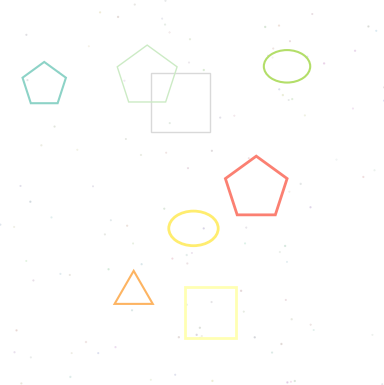[{"shape": "pentagon", "thickness": 1.5, "radius": 0.3, "center": [0.115, 0.78]}, {"shape": "square", "thickness": 2, "radius": 0.34, "center": [0.547, 0.189]}, {"shape": "pentagon", "thickness": 2, "radius": 0.42, "center": [0.666, 0.51]}, {"shape": "triangle", "thickness": 1.5, "radius": 0.29, "center": [0.347, 0.239]}, {"shape": "oval", "thickness": 1.5, "radius": 0.3, "center": [0.746, 0.828]}, {"shape": "square", "thickness": 1, "radius": 0.39, "center": [0.469, 0.734]}, {"shape": "pentagon", "thickness": 1, "radius": 0.41, "center": [0.382, 0.801]}, {"shape": "oval", "thickness": 2, "radius": 0.32, "center": [0.503, 0.407]}]